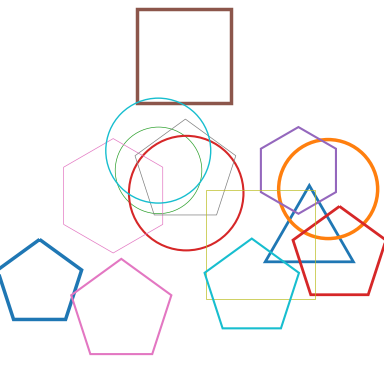[{"shape": "pentagon", "thickness": 2.5, "radius": 0.57, "center": [0.103, 0.263]}, {"shape": "triangle", "thickness": 2, "radius": 0.66, "center": [0.803, 0.386]}, {"shape": "circle", "thickness": 2.5, "radius": 0.64, "center": [0.852, 0.509]}, {"shape": "circle", "thickness": 0.5, "radius": 0.56, "center": [0.412, 0.557]}, {"shape": "circle", "thickness": 1.5, "radius": 0.74, "center": [0.484, 0.498]}, {"shape": "pentagon", "thickness": 2, "radius": 0.63, "center": [0.882, 0.337]}, {"shape": "hexagon", "thickness": 1.5, "radius": 0.56, "center": [0.775, 0.557]}, {"shape": "square", "thickness": 2.5, "radius": 0.61, "center": [0.478, 0.855]}, {"shape": "hexagon", "thickness": 0.5, "radius": 0.74, "center": [0.294, 0.491]}, {"shape": "pentagon", "thickness": 1.5, "radius": 0.68, "center": [0.315, 0.191]}, {"shape": "pentagon", "thickness": 0.5, "radius": 0.69, "center": [0.482, 0.553]}, {"shape": "square", "thickness": 0.5, "radius": 0.71, "center": [0.677, 0.365]}, {"shape": "pentagon", "thickness": 1.5, "radius": 0.64, "center": [0.654, 0.251]}, {"shape": "circle", "thickness": 1, "radius": 0.68, "center": [0.411, 0.609]}]